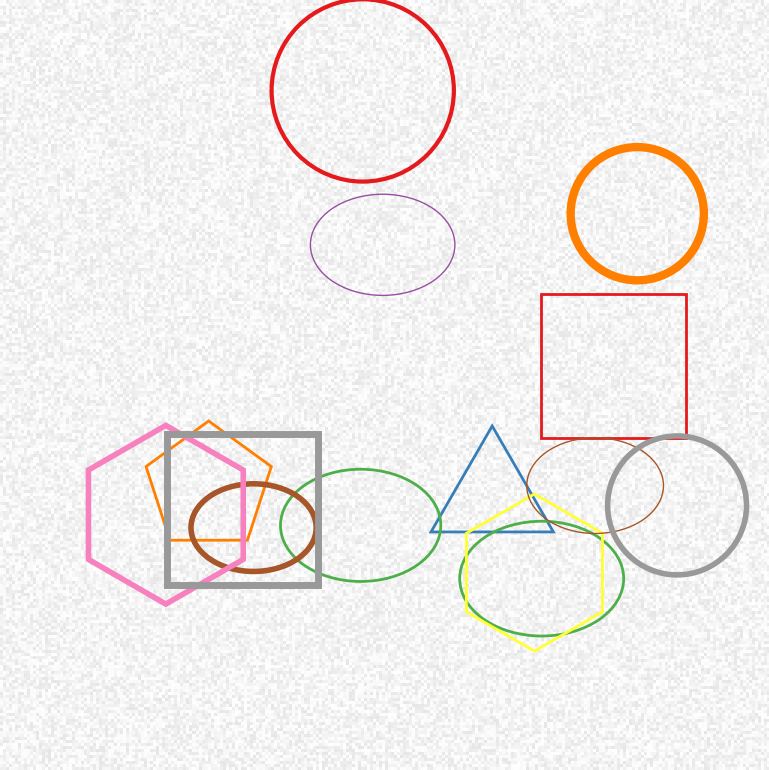[{"shape": "square", "thickness": 1, "radius": 0.47, "center": [0.797, 0.525]}, {"shape": "circle", "thickness": 1.5, "radius": 0.59, "center": [0.471, 0.883]}, {"shape": "triangle", "thickness": 1, "radius": 0.46, "center": [0.639, 0.355]}, {"shape": "oval", "thickness": 1, "radius": 0.52, "center": [0.468, 0.318]}, {"shape": "oval", "thickness": 1, "radius": 0.53, "center": [0.703, 0.249]}, {"shape": "oval", "thickness": 0.5, "radius": 0.47, "center": [0.497, 0.682]}, {"shape": "pentagon", "thickness": 1, "radius": 0.43, "center": [0.271, 0.368]}, {"shape": "circle", "thickness": 3, "radius": 0.43, "center": [0.828, 0.722]}, {"shape": "hexagon", "thickness": 1, "radius": 0.51, "center": [0.694, 0.256]}, {"shape": "oval", "thickness": 2, "radius": 0.41, "center": [0.329, 0.315]}, {"shape": "oval", "thickness": 0.5, "radius": 0.44, "center": [0.773, 0.369]}, {"shape": "hexagon", "thickness": 2, "radius": 0.58, "center": [0.215, 0.332]}, {"shape": "square", "thickness": 2.5, "radius": 0.49, "center": [0.315, 0.338]}, {"shape": "circle", "thickness": 2, "radius": 0.45, "center": [0.879, 0.344]}]